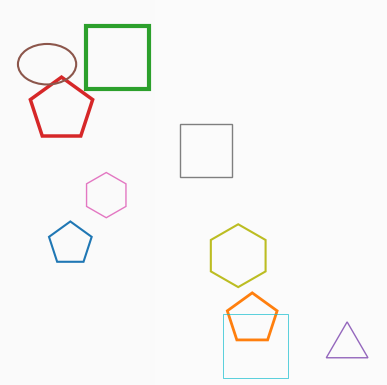[{"shape": "pentagon", "thickness": 1.5, "radius": 0.29, "center": [0.182, 0.367]}, {"shape": "pentagon", "thickness": 2, "radius": 0.34, "center": [0.651, 0.172]}, {"shape": "square", "thickness": 3, "radius": 0.4, "center": [0.304, 0.851]}, {"shape": "pentagon", "thickness": 2.5, "radius": 0.42, "center": [0.159, 0.715]}, {"shape": "triangle", "thickness": 1, "radius": 0.31, "center": [0.896, 0.102]}, {"shape": "oval", "thickness": 1.5, "radius": 0.38, "center": [0.121, 0.833]}, {"shape": "hexagon", "thickness": 1, "radius": 0.29, "center": [0.274, 0.493]}, {"shape": "square", "thickness": 1, "radius": 0.34, "center": [0.532, 0.609]}, {"shape": "hexagon", "thickness": 1.5, "radius": 0.41, "center": [0.615, 0.336]}, {"shape": "square", "thickness": 0.5, "radius": 0.42, "center": [0.659, 0.101]}]